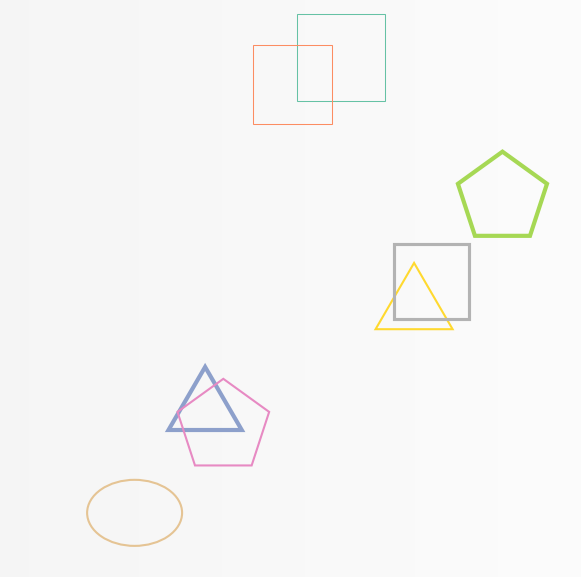[{"shape": "square", "thickness": 0.5, "radius": 0.38, "center": [0.587, 0.9]}, {"shape": "square", "thickness": 0.5, "radius": 0.34, "center": [0.504, 0.853]}, {"shape": "triangle", "thickness": 2, "radius": 0.36, "center": [0.353, 0.291]}, {"shape": "pentagon", "thickness": 1, "radius": 0.41, "center": [0.384, 0.26]}, {"shape": "pentagon", "thickness": 2, "radius": 0.4, "center": [0.864, 0.656]}, {"shape": "triangle", "thickness": 1, "radius": 0.38, "center": [0.712, 0.467]}, {"shape": "oval", "thickness": 1, "radius": 0.41, "center": [0.232, 0.111]}, {"shape": "square", "thickness": 1.5, "radius": 0.32, "center": [0.742, 0.512]}]